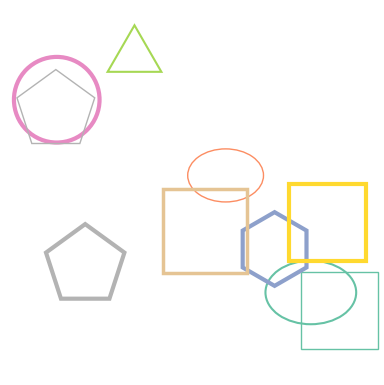[{"shape": "oval", "thickness": 1.5, "radius": 0.59, "center": [0.807, 0.24]}, {"shape": "square", "thickness": 1, "radius": 0.5, "center": [0.883, 0.195]}, {"shape": "oval", "thickness": 1, "radius": 0.49, "center": [0.586, 0.544]}, {"shape": "hexagon", "thickness": 3, "radius": 0.48, "center": [0.713, 0.353]}, {"shape": "circle", "thickness": 3, "radius": 0.56, "center": [0.147, 0.741]}, {"shape": "triangle", "thickness": 1.5, "radius": 0.4, "center": [0.349, 0.854]}, {"shape": "square", "thickness": 3, "radius": 0.5, "center": [0.85, 0.422]}, {"shape": "square", "thickness": 2.5, "radius": 0.55, "center": [0.533, 0.4]}, {"shape": "pentagon", "thickness": 1, "radius": 0.53, "center": [0.145, 0.713]}, {"shape": "pentagon", "thickness": 3, "radius": 0.54, "center": [0.221, 0.311]}]